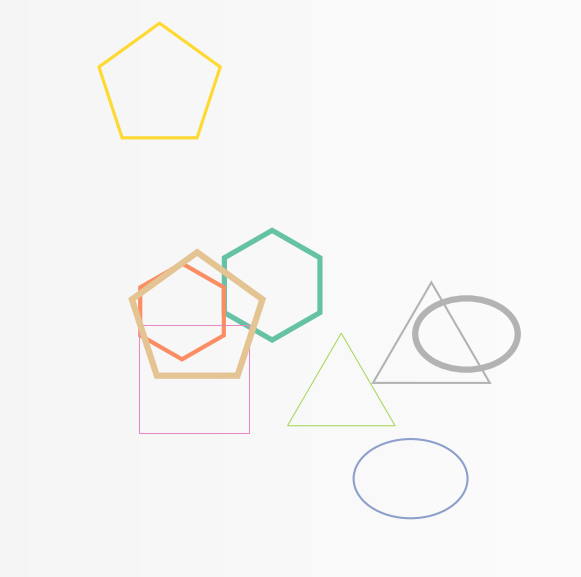[{"shape": "hexagon", "thickness": 2.5, "radius": 0.47, "center": [0.468, 0.505]}, {"shape": "hexagon", "thickness": 2, "radius": 0.42, "center": [0.313, 0.46]}, {"shape": "oval", "thickness": 1, "radius": 0.49, "center": [0.706, 0.17]}, {"shape": "square", "thickness": 0.5, "radius": 0.47, "center": [0.334, 0.343]}, {"shape": "triangle", "thickness": 0.5, "radius": 0.53, "center": [0.587, 0.315]}, {"shape": "pentagon", "thickness": 1.5, "radius": 0.55, "center": [0.275, 0.849]}, {"shape": "pentagon", "thickness": 3, "radius": 0.59, "center": [0.339, 0.444]}, {"shape": "oval", "thickness": 3, "radius": 0.44, "center": [0.803, 0.421]}, {"shape": "triangle", "thickness": 1, "radius": 0.58, "center": [0.742, 0.394]}]